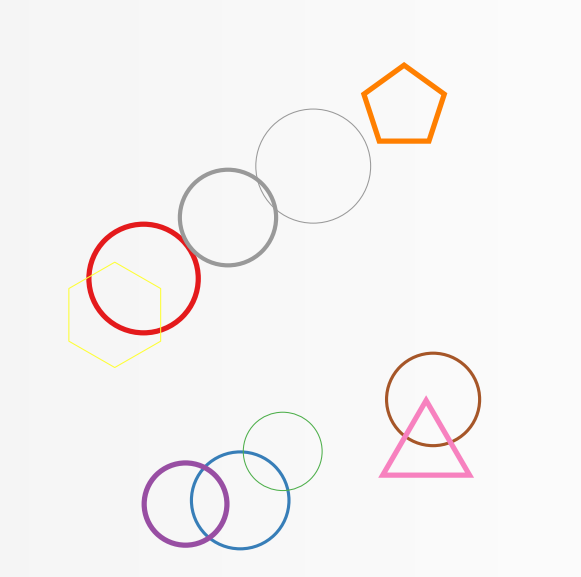[{"shape": "circle", "thickness": 2.5, "radius": 0.47, "center": [0.247, 0.517]}, {"shape": "circle", "thickness": 1.5, "radius": 0.42, "center": [0.413, 0.133]}, {"shape": "circle", "thickness": 0.5, "radius": 0.34, "center": [0.486, 0.217]}, {"shape": "circle", "thickness": 2.5, "radius": 0.36, "center": [0.319, 0.126]}, {"shape": "pentagon", "thickness": 2.5, "radius": 0.36, "center": [0.695, 0.814]}, {"shape": "hexagon", "thickness": 0.5, "radius": 0.46, "center": [0.197, 0.454]}, {"shape": "circle", "thickness": 1.5, "radius": 0.4, "center": [0.745, 0.307]}, {"shape": "triangle", "thickness": 2.5, "radius": 0.43, "center": [0.733, 0.219]}, {"shape": "circle", "thickness": 2, "radius": 0.41, "center": [0.392, 0.622]}, {"shape": "circle", "thickness": 0.5, "radius": 0.49, "center": [0.539, 0.712]}]